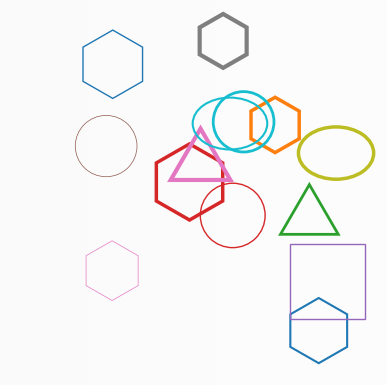[{"shape": "hexagon", "thickness": 1, "radius": 0.44, "center": [0.291, 0.833]}, {"shape": "hexagon", "thickness": 1.5, "radius": 0.42, "center": [0.823, 0.141]}, {"shape": "hexagon", "thickness": 2.5, "radius": 0.36, "center": [0.71, 0.675]}, {"shape": "triangle", "thickness": 2, "radius": 0.43, "center": [0.798, 0.434]}, {"shape": "circle", "thickness": 1, "radius": 0.42, "center": [0.601, 0.44]}, {"shape": "hexagon", "thickness": 2.5, "radius": 0.49, "center": [0.489, 0.527]}, {"shape": "square", "thickness": 1, "radius": 0.49, "center": [0.845, 0.27]}, {"shape": "circle", "thickness": 0.5, "radius": 0.4, "center": [0.274, 0.621]}, {"shape": "triangle", "thickness": 3, "radius": 0.44, "center": [0.517, 0.577]}, {"shape": "hexagon", "thickness": 0.5, "radius": 0.39, "center": [0.289, 0.297]}, {"shape": "hexagon", "thickness": 3, "radius": 0.35, "center": [0.576, 0.894]}, {"shape": "oval", "thickness": 2.5, "radius": 0.49, "center": [0.867, 0.602]}, {"shape": "oval", "thickness": 1.5, "radius": 0.48, "center": [0.593, 0.679]}, {"shape": "circle", "thickness": 2, "radius": 0.39, "center": [0.629, 0.684]}]